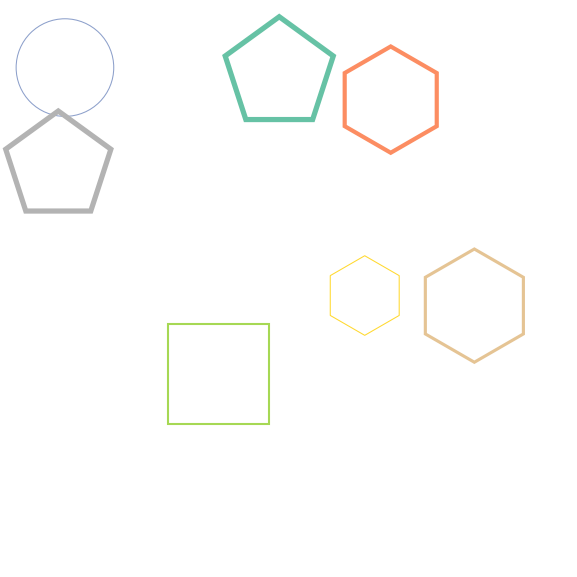[{"shape": "pentagon", "thickness": 2.5, "radius": 0.49, "center": [0.484, 0.872]}, {"shape": "hexagon", "thickness": 2, "radius": 0.46, "center": [0.677, 0.827]}, {"shape": "circle", "thickness": 0.5, "radius": 0.42, "center": [0.112, 0.882]}, {"shape": "square", "thickness": 1, "radius": 0.43, "center": [0.379, 0.352]}, {"shape": "hexagon", "thickness": 0.5, "radius": 0.34, "center": [0.632, 0.487]}, {"shape": "hexagon", "thickness": 1.5, "radius": 0.49, "center": [0.821, 0.47]}, {"shape": "pentagon", "thickness": 2.5, "radius": 0.48, "center": [0.101, 0.711]}]